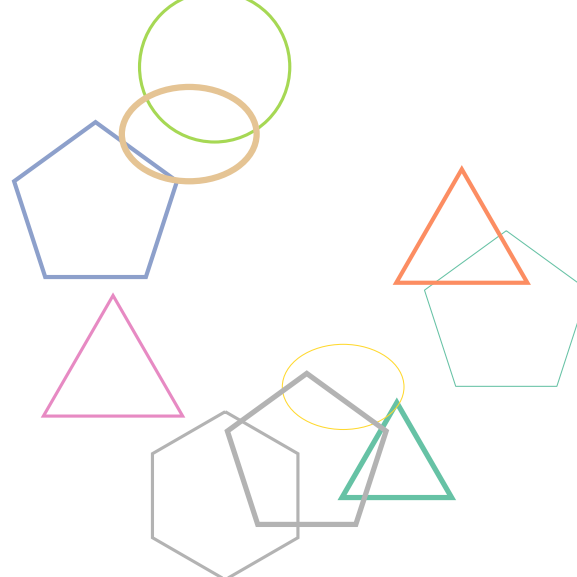[{"shape": "triangle", "thickness": 2.5, "radius": 0.55, "center": [0.687, 0.192]}, {"shape": "pentagon", "thickness": 0.5, "radius": 0.74, "center": [0.877, 0.451]}, {"shape": "triangle", "thickness": 2, "radius": 0.66, "center": [0.8, 0.575]}, {"shape": "pentagon", "thickness": 2, "radius": 0.74, "center": [0.165, 0.639]}, {"shape": "triangle", "thickness": 1.5, "radius": 0.7, "center": [0.196, 0.348]}, {"shape": "circle", "thickness": 1.5, "radius": 0.65, "center": [0.372, 0.883]}, {"shape": "oval", "thickness": 0.5, "radius": 0.53, "center": [0.594, 0.329]}, {"shape": "oval", "thickness": 3, "radius": 0.58, "center": [0.328, 0.767]}, {"shape": "pentagon", "thickness": 2.5, "radius": 0.72, "center": [0.531, 0.208]}, {"shape": "hexagon", "thickness": 1.5, "radius": 0.73, "center": [0.39, 0.141]}]